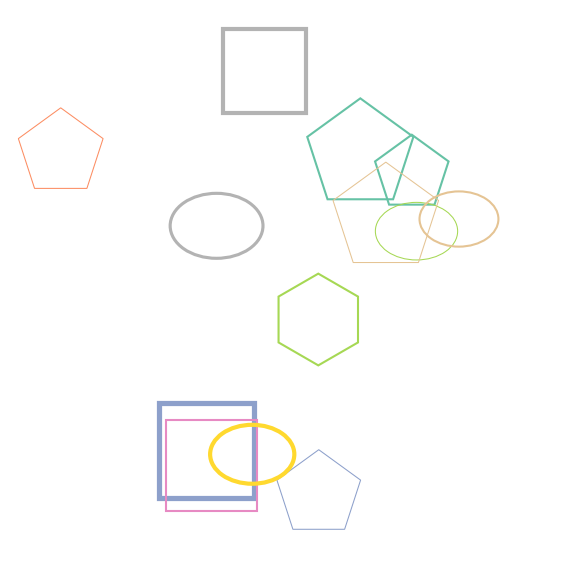[{"shape": "pentagon", "thickness": 1, "radius": 0.33, "center": [0.713, 0.699]}, {"shape": "pentagon", "thickness": 1, "radius": 0.48, "center": [0.624, 0.732]}, {"shape": "pentagon", "thickness": 0.5, "radius": 0.39, "center": [0.105, 0.735]}, {"shape": "pentagon", "thickness": 0.5, "radius": 0.38, "center": [0.552, 0.144]}, {"shape": "square", "thickness": 2.5, "radius": 0.41, "center": [0.358, 0.219]}, {"shape": "square", "thickness": 1, "radius": 0.39, "center": [0.366, 0.193]}, {"shape": "oval", "thickness": 0.5, "radius": 0.36, "center": [0.721, 0.599]}, {"shape": "hexagon", "thickness": 1, "radius": 0.4, "center": [0.551, 0.446]}, {"shape": "oval", "thickness": 2, "radius": 0.36, "center": [0.437, 0.213]}, {"shape": "oval", "thickness": 1, "radius": 0.34, "center": [0.795, 0.62]}, {"shape": "pentagon", "thickness": 0.5, "radius": 0.48, "center": [0.668, 0.622]}, {"shape": "oval", "thickness": 1.5, "radius": 0.4, "center": [0.375, 0.608]}, {"shape": "square", "thickness": 2, "radius": 0.36, "center": [0.458, 0.876]}]